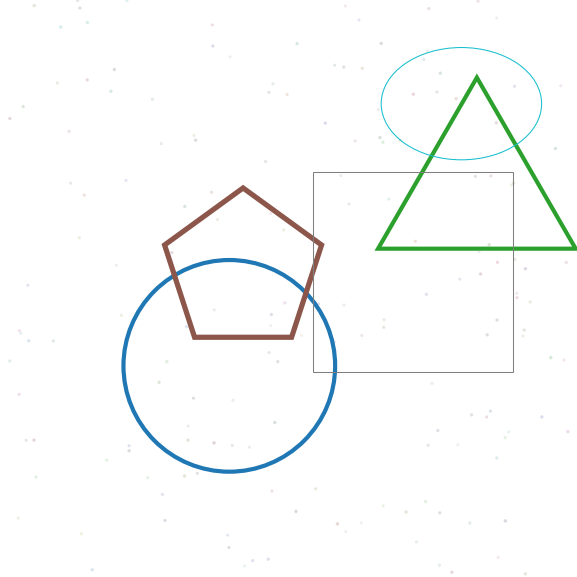[{"shape": "circle", "thickness": 2, "radius": 0.92, "center": [0.397, 0.366]}, {"shape": "triangle", "thickness": 2, "radius": 0.99, "center": [0.826, 0.667]}, {"shape": "pentagon", "thickness": 2.5, "radius": 0.71, "center": [0.421, 0.531]}, {"shape": "square", "thickness": 0.5, "radius": 0.87, "center": [0.715, 0.528]}, {"shape": "oval", "thickness": 0.5, "radius": 0.69, "center": [0.799, 0.82]}]